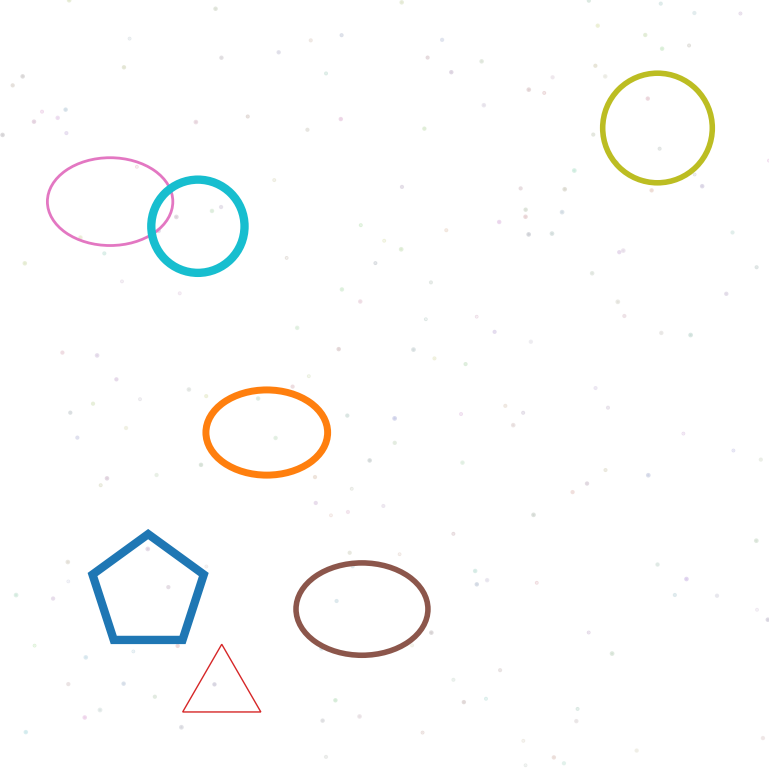[{"shape": "pentagon", "thickness": 3, "radius": 0.38, "center": [0.192, 0.23]}, {"shape": "oval", "thickness": 2.5, "radius": 0.4, "center": [0.346, 0.438]}, {"shape": "triangle", "thickness": 0.5, "radius": 0.29, "center": [0.288, 0.105]}, {"shape": "oval", "thickness": 2, "radius": 0.43, "center": [0.47, 0.209]}, {"shape": "oval", "thickness": 1, "radius": 0.41, "center": [0.143, 0.738]}, {"shape": "circle", "thickness": 2, "radius": 0.36, "center": [0.854, 0.834]}, {"shape": "circle", "thickness": 3, "radius": 0.3, "center": [0.257, 0.706]}]